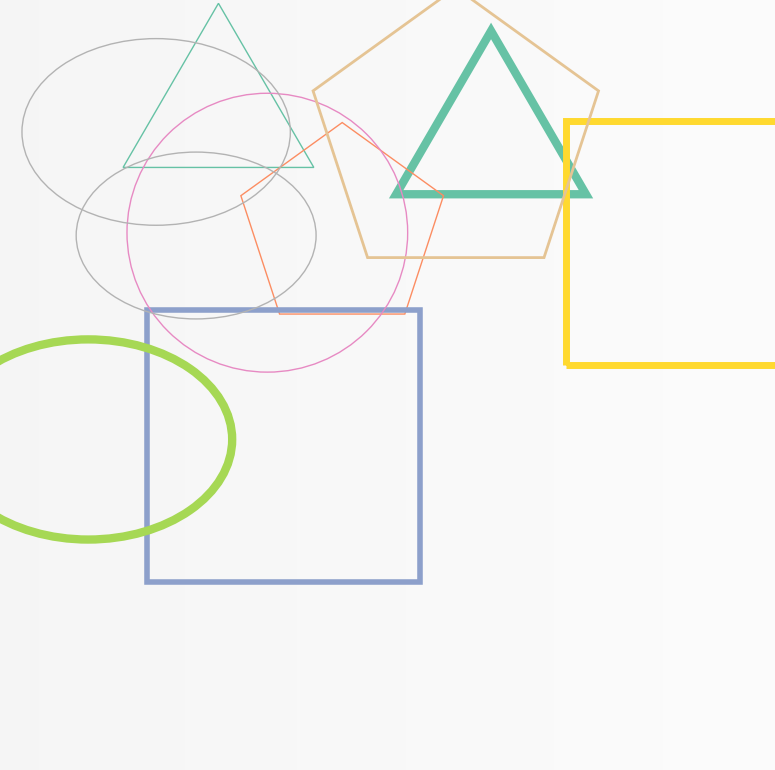[{"shape": "triangle", "thickness": 3, "radius": 0.71, "center": [0.634, 0.818]}, {"shape": "triangle", "thickness": 0.5, "radius": 0.71, "center": [0.282, 0.854]}, {"shape": "pentagon", "thickness": 0.5, "radius": 0.69, "center": [0.442, 0.703]}, {"shape": "square", "thickness": 2, "radius": 0.88, "center": [0.365, 0.421]}, {"shape": "circle", "thickness": 0.5, "radius": 0.91, "center": [0.345, 0.698]}, {"shape": "oval", "thickness": 3, "radius": 0.93, "center": [0.114, 0.429]}, {"shape": "square", "thickness": 2.5, "radius": 0.79, "center": [0.889, 0.685]}, {"shape": "pentagon", "thickness": 1, "radius": 0.97, "center": [0.588, 0.822]}, {"shape": "oval", "thickness": 0.5, "radius": 0.77, "center": [0.253, 0.694]}, {"shape": "oval", "thickness": 0.5, "radius": 0.87, "center": [0.201, 0.829]}]